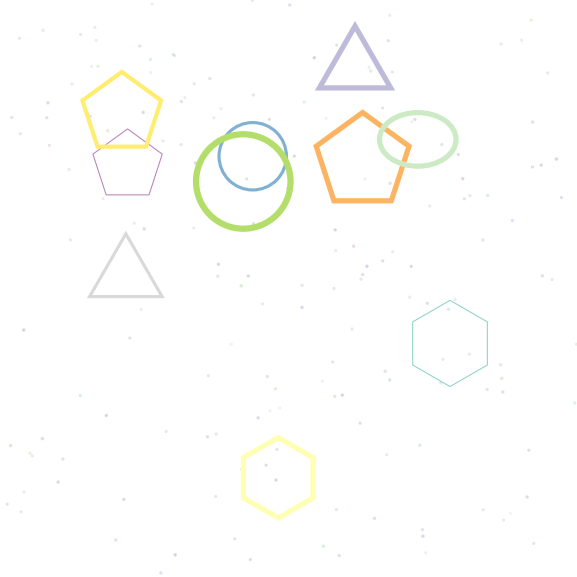[{"shape": "hexagon", "thickness": 0.5, "radius": 0.37, "center": [0.779, 0.404]}, {"shape": "hexagon", "thickness": 2.5, "radius": 0.35, "center": [0.482, 0.172]}, {"shape": "triangle", "thickness": 2.5, "radius": 0.36, "center": [0.615, 0.883]}, {"shape": "circle", "thickness": 1.5, "radius": 0.29, "center": [0.438, 0.729]}, {"shape": "pentagon", "thickness": 2.5, "radius": 0.42, "center": [0.628, 0.72]}, {"shape": "circle", "thickness": 3, "radius": 0.41, "center": [0.421, 0.685]}, {"shape": "triangle", "thickness": 1.5, "radius": 0.36, "center": [0.218, 0.522]}, {"shape": "pentagon", "thickness": 0.5, "radius": 0.32, "center": [0.221, 0.713]}, {"shape": "oval", "thickness": 2.5, "radius": 0.33, "center": [0.723, 0.758]}, {"shape": "pentagon", "thickness": 2, "radius": 0.36, "center": [0.211, 0.803]}]